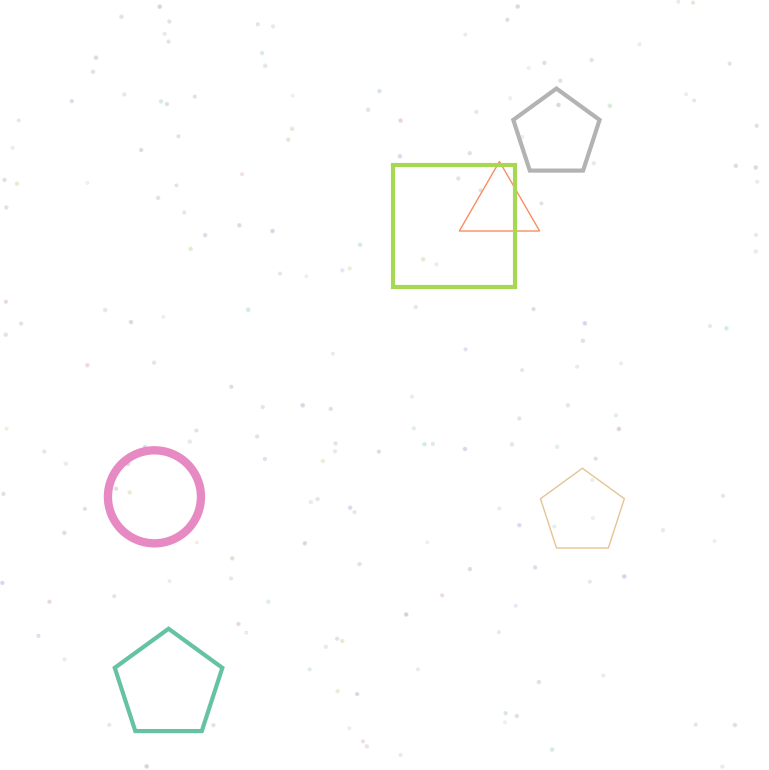[{"shape": "pentagon", "thickness": 1.5, "radius": 0.37, "center": [0.219, 0.11]}, {"shape": "triangle", "thickness": 0.5, "radius": 0.3, "center": [0.649, 0.73]}, {"shape": "circle", "thickness": 3, "radius": 0.3, "center": [0.201, 0.355]}, {"shape": "square", "thickness": 1.5, "radius": 0.4, "center": [0.59, 0.706]}, {"shape": "pentagon", "thickness": 0.5, "radius": 0.29, "center": [0.756, 0.335]}, {"shape": "pentagon", "thickness": 1.5, "radius": 0.29, "center": [0.723, 0.826]}]